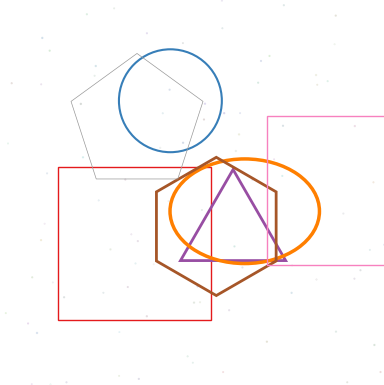[{"shape": "square", "thickness": 1, "radius": 0.99, "center": [0.35, 0.368]}, {"shape": "circle", "thickness": 1.5, "radius": 0.67, "center": [0.443, 0.738]}, {"shape": "triangle", "thickness": 2, "radius": 0.79, "center": [0.605, 0.402]}, {"shape": "oval", "thickness": 2.5, "radius": 0.97, "center": [0.636, 0.451]}, {"shape": "hexagon", "thickness": 2, "radius": 0.9, "center": [0.562, 0.412]}, {"shape": "square", "thickness": 1, "radius": 0.96, "center": [0.886, 0.505]}, {"shape": "pentagon", "thickness": 0.5, "radius": 0.9, "center": [0.356, 0.681]}]